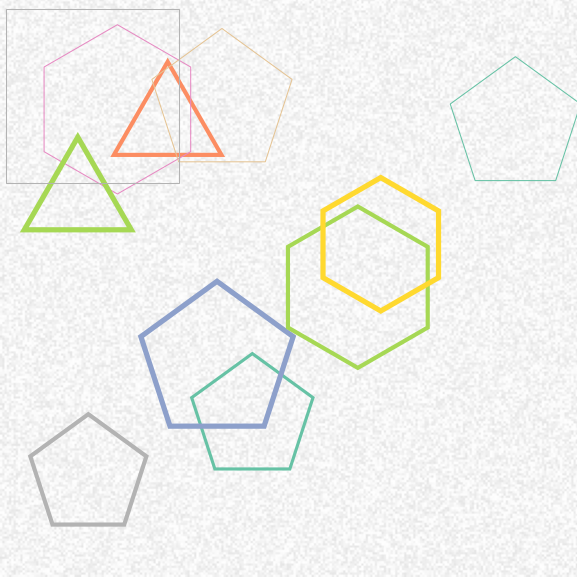[{"shape": "pentagon", "thickness": 0.5, "radius": 0.59, "center": [0.892, 0.782]}, {"shape": "pentagon", "thickness": 1.5, "radius": 0.55, "center": [0.437, 0.276]}, {"shape": "triangle", "thickness": 2, "radius": 0.54, "center": [0.29, 0.785]}, {"shape": "pentagon", "thickness": 2.5, "radius": 0.69, "center": [0.376, 0.373]}, {"shape": "hexagon", "thickness": 0.5, "radius": 0.73, "center": [0.203, 0.81]}, {"shape": "hexagon", "thickness": 2, "radius": 0.7, "center": [0.62, 0.502]}, {"shape": "triangle", "thickness": 2.5, "radius": 0.53, "center": [0.135, 0.655]}, {"shape": "hexagon", "thickness": 2.5, "radius": 0.58, "center": [0.659, 0.576]}, {"shape": "pentagon", "thickness": 0.5, "radius": 0.64, "center": [0.384, 0.822]}, {"shape": "pentagon", "thickness": 2, "radius": 0.53, "center": [0.153, 0.176]}, {"shape": "square", "thickness": 0.5, "radius": 0.75, "center": [0.16, 0.833]}]